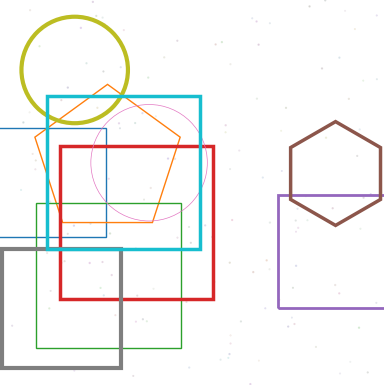[{"shape": "square", "thickness": 1, "radius": 0.71, "center": [0.134, 0.526]}, {"shape": "pentagon", "thickness": 1, "radius": 0.99, "center": [0.279, 0.582]}, {"shape": "square", "thickness": 1, "radius": 0.94, "center": [0.281, 0.283]}, {"shape": "square", "thickness": 2.5, "radius": 1.0, "center": [0.355, 0.422]}, {"shape": "square", "thickness": 2, "radius": 0.73, "center": [0.868, 0.346]}, {"shape": "hexagon", "thickness": 2.5, "radius": 0.67, "center": [0.872, 0.549]}, {"shape": "circle", "thickness": 0.5, "radius": 0.76, "center": [0.387, 0.577]}, {"shape": "square", "thickness": 3, "radius": 0.77, "center": [0.16, 0.199]}, {"shape": "circle", "thickness": 3, "radius": 0.69, "center": [0.194, 0.818]}, {"shape": "square", "thickness": 2.5, "radius": 0.99, "center": [0.321, 0.552]}]